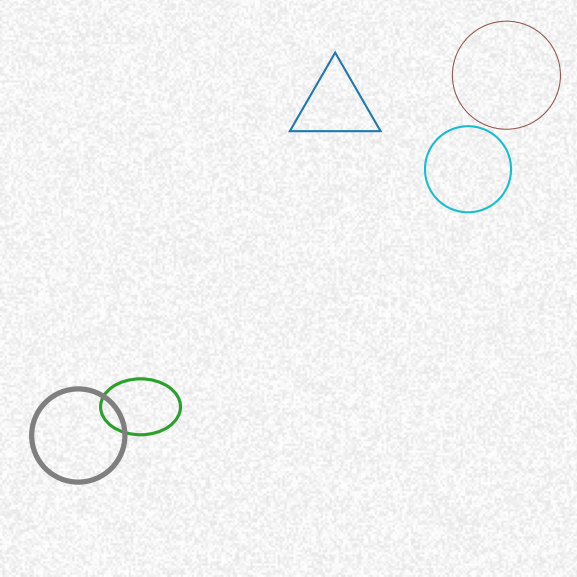[{"shape": "triangle", "thickness": 1, "radius": 0.45, "center": [0.58, 0.817]}, {"shape": "oval", "thickness": 1.5, "radius": 0.35, "center": [0.243, 0.295]}, {"shape": "circle", "thickness": 0.5, "radius": 0.47, "center": [0.877, 0.869]}, {"shape": "circle", "thickness": 2.5, "radius": 0.4, "center": [0.136, 0.245]}, {"shape": "circle", "thickness": 1, "radius": 0.37, "center": [0.81, 0.706]}]